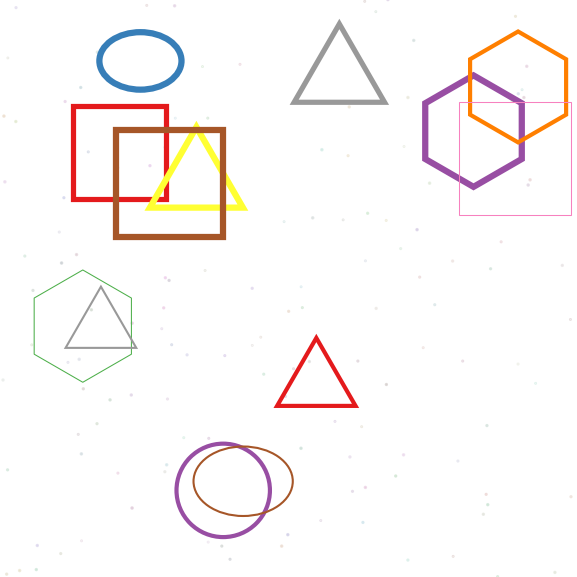[{"shape": "square", "thickness": 2.5, "radius": 0.4, "center": [0.207, 0.734]}, {"shape": "triangle", "thickness": 2, "radius": 0.39, "center": [0.548, 0.336]}, {"shape": "oval", "thickness": 3, "radius": 0.36, "center": [0.243, 0.894]}, {"shape": "hexagon", "thickness": 0.5, "radius": 0.49, "center": [0.143, 0.434]}, {"shape": "circle", "thickness": 2, "radius": 0.4, "center": [0.387, 0.15]}, {"shape": "hexagon", "thickness": 3, "radius": 0.48, "center": [0.82, 0.772]}, {"shape": "hexagon", "thickness": 2, "radius": 0.48, "center": [0.897, 0.849]}, {"shape": "triangle", "thickness": 3, "radius": 0.47, "center": [0.34, 0.686]}, {"shape": "oval", "thickness": 1, "radius": 0.43, "center": [0.421, 0.166]}, {"shape": "square", "thickness": 3, "radius": 0.46, "center": [0.293, 0.681]}, {"shape": "square", "thickness": 0.5, "radius": 0.49, "center": [0.892, 0.725]}, {"shape": "triangle", "thickness": 1, "radius": 0.35, "center": [0.175, 0.432]}, {"shape": "triangle", "thickness": 2.5, "radius": 0.45, "center": [0.588, 0.867]}]